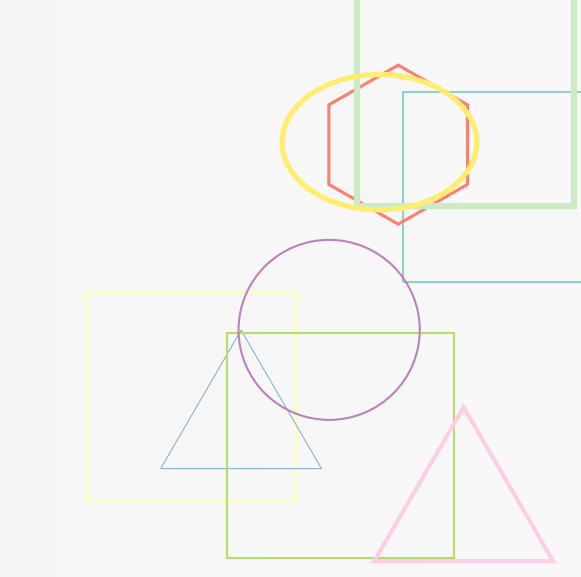[{"shape": "square", "thickness": 1, "radius": 0.82, "center": [0.859, 0.676]}, {"shape": "square", "thickness": 1, "radius": 0.91, "center": [0.33, 0.312]}, {"shape": "hexagon", "thickness": 1.5, "radius": 0.69, "center": [0.685, 0.749]}, {"shape": "triangle", "thickness": 0.5, "radius": 0.8, "center": [0.415, 0.268]}, {"shape": "square", "thickness": 1, "radius": 0.98, "center": [0.586, 0.228]}, {"shape": "triangle", "thickness": 2, "radius": 0.89, "center": [0.798, 0.116]}, {"shape": "circle", "thickness": 1, "radius": 0.78, "center": [0.566, 0.428]}, {"shape": "square", "thickness": 3, "radius": 0.93, "center": [0.801, 0.829]}, {"shape": "oval", "thickness": 2.5, "radius": 0.84, "center": [0.653, 0.753]}]